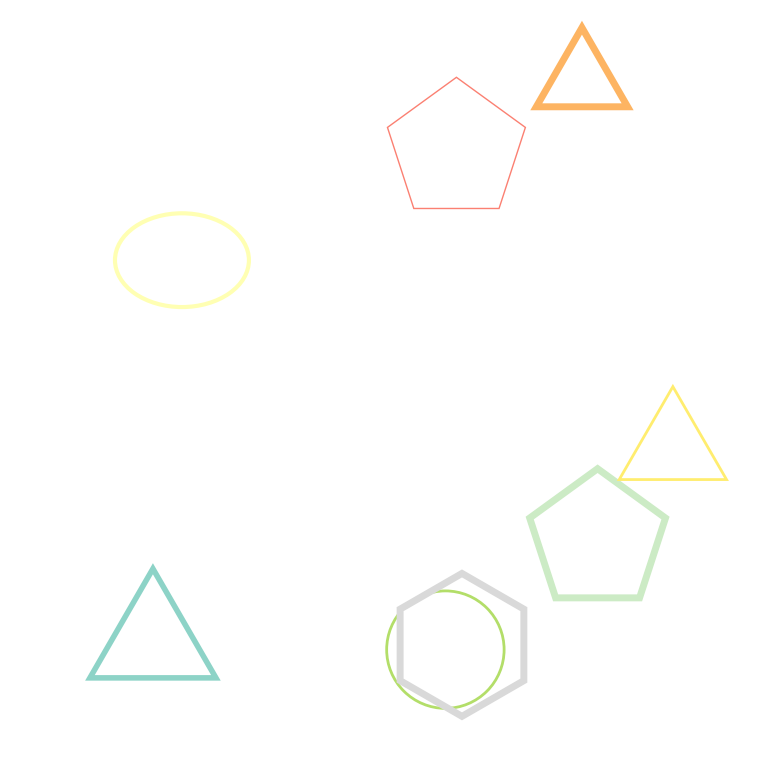[{"shape": "triangle", "thickness": 2, "radius": 0.47, "center": [0.199, 0.167]}, {"shape": "oval", "thickness": 1.5, "radius": 0.43, "center": [0.236, 0.662]}, {"shape": "pentagon", "thickness": 0.5, "radius": 0.47, "center": [0.593, 0.805]}, {"shape": "triangle", "thickness": 2.5, "radius": 0.34, "center": [0.756, 0.896]}, {"shape": "circle", "thickness": 1, "radius": 0.38, "center": [0.578, 0.156]}, {"shape": "hexagon", "thickness": 2.5, "radius": 0.46, "center": [0.6, 0.162]}, {"shape": "pentagon", "thickness": 2.5, "radius": 0.46, "center": [0.776, 0.299]}, {"shape": "triangle", "thickness": 1, "radius": 0.4, "center": [0.874, 0.417]}]